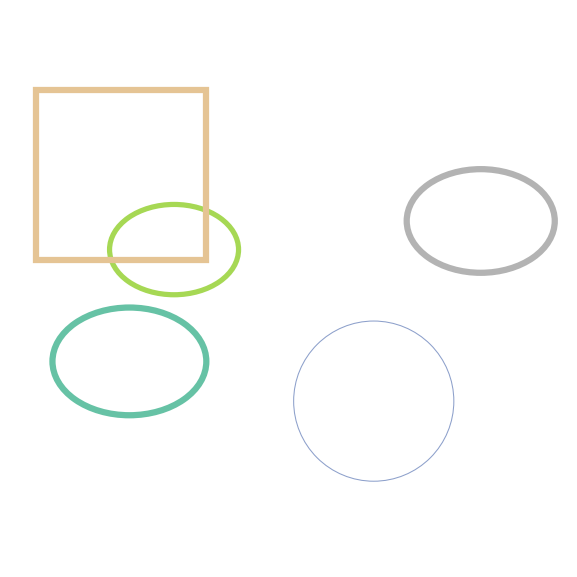[{"shape": "oval", "thickness": 3, "radius": 0.67, "center": [0.224, 0.373]}, {"shape": "circle", "thickness": 0.5, "radius": 0.69, "center": [0.647, 0.305]}, {"shape": "oval", "thickness": 2.5, "radius": 0.56, "center": [0.301, 0.567]}, {"shape": "square", "thickness": 3, "radius": 0.74, "center": [0.209, 0.696]}, {"shape": "oval", "thickness": 3, "radius": 0.64, "center": [0.832, 0.616]}]